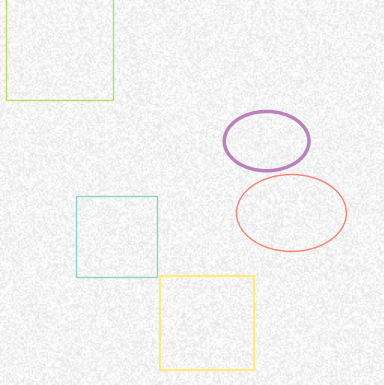[{"shape": "square", "thickness": 1, "radius": 0.53, "center": [0.302, 0.387]}, {"shape": "oval", "thickness": 1, "radius": 0.71, "center": [0.757, 0.447]}, {"shape": "square", "thickness": 1, "radius": 0.69, "center": [0.154, 0.88]}, {"shape": "oval", "thickness": 2.5, "radius": 0.55, "center": [0.693, 0.633]}, {"shape": "square", "thickness": 1.5, "radius": 0.61, "center": [0.537, 0.161]}]